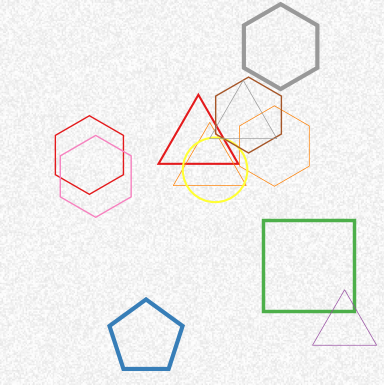[{"shape": "hexagon", "thickness": 1, "radius": 0.51, "center": [0.232, 0.597]}, {"shape": "triangle", "thickness": 1.5, "radius": 0.6, "center": [0.515, 0.634]}, {"shape": "pentagon", "thickness": 3, "radius": 0.5, "center": [0.379, 0.122]}, {"shape": "square", "thickness": 2.5, "radius": 0.59, "center": [0.801, 0.311]}, {"shape": "triangle", "thickness": 0.5, "radius": 0.48, "center": [0.895, 0.151]}, {"shape": "triangle", "thickness": 0.5, "radius": 0.55, "center": [0.545, 0.573]}, {"shape": "hexagon", "thickness": 0.5, "radius": 0.52, "center": [0.713, 0.621]}, {"shape": "circle", "thickness": 1.5, "radius": 0.42, "center": [0.559, 0.559]}, {"shape": "hexagon", "thickness": 1, "radius": 0.49, "center": [0.646, 0.701]}, {"shape": "hexagon", "thickness": 1, "radius": 0.53, "center": [0.249, 0.542]}, {"shape": "triangle", "thickness": 0.5, "radius": 0.51, "center": [0.632, 0.69]}, {"shape": "hexagon", "thickness": 3, "radius": 0.55, "center": [0.729, 0.879]}]